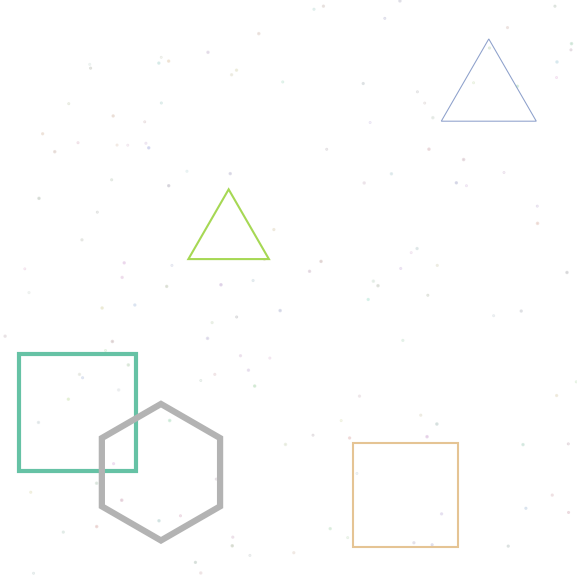[{"shape": "square", "thickness": 2, "radius": 0.51, "center": [0.134, 0.285]}, {"shape": "triangle", "thickness": 0.5, "radius": 0.47, "center": [0.846, 0.837]}, {"shape": "triangle", "thickness": 1, "radius": 0.4, "center": [0.396, 0.591]}, {"shape": "square", "thickness": 1, "radius": 0.45, "center": [0.702, 0.142]}, {"shape": "hexagon", "thickness": 3, "radius": 0.59, "center": [0.279, 0.181]}]